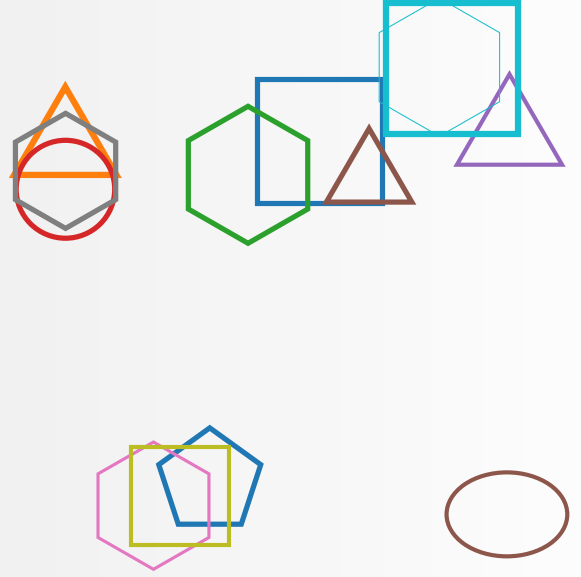[{"shape": "pentagon", "thickness": 2.5, "radius": 0.46, "center": [0.361, 0.166]}, {"shape": "square", "thickness": 2.5, "radius": 0.54, "center": [0.549, 0.755]}, {"shape": "triangle", "thickness": 3, "radius": 0.51, "center": [0.112, 0.747]}, {"shape": "hexagon", "thickness": 2.5, "radius": 0.59, "center": [0.427, 0.696]}, {"shape": "circle", "thickness": 2.5, "radius": 0.42, "center": [0.113, 0.671]}, {"shape": "triangle", "thickness": 2, "radius": 0.52, "center": [0.877, 0.766]}, {"shape": "oval", "thickness": 2, "radius": 0.52, "center": [0.872, 0.108]}, {"shape": "triangle", "thickness": 2.5, "radius": 0.42, "center": [0.635, 0.692]}, {"shape": "hexagon", "thickness": 1.5, "radius": 0.55, "center": [0.264, 0.124]}, {"shape": "hexagon", "thickness": 2.5, "radius": 0.5, "center": [0.113, 0.703]}, {"shape": "square", "thickness": 2, "radius": 0.42, "center": [0.309, 0.14]}, {"shape": "hexagon", "thickness": 0.5, "radius": 0.6, "center": [0.756, 0.883]}, {"shape": "square", "thickness": 3, "radius": 0.57, "center": [0.777, 0.881]}]